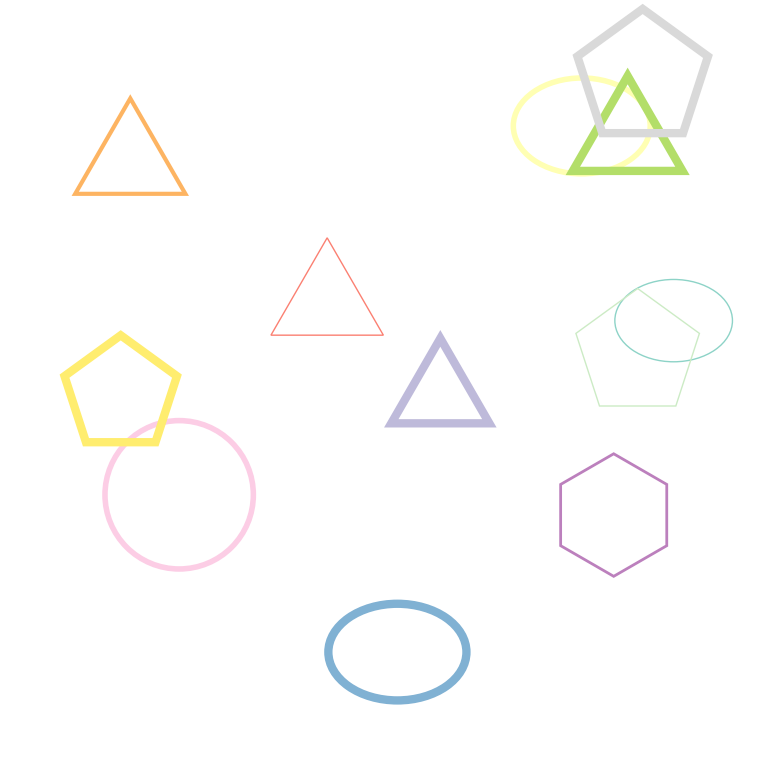[{"shape": "oval", "thickness": 0.5, "radius": 0.38, "center": [0.875, 0.584]}, {"shape": "oval", "thickness": 2, "radius": 0.44, "center": [0.756, 0.836]}, {"shape": "triangle", "thickness": 3, "radius": 0.37, "center": [0.572, 0.487]}, {"shape": "triangle", "thickness": 0.5, "radius": 0.42, "center": [0.425, 0.607]}, {"shape": "oval", "thickness": 3, "radius": 0.45, "center": [0.516, 0.153]}, {"shape": "triangle", "thickness": 1.5, "radius": 0.41, "center": [0.169, 0.79]}, {"shape": "triangle", "thickness": 3, "radius": 0.41, "center": [0.815, 0.819]}, {"shape": "circle", "thickness": 2, "radius": 0.48, "center": [0.233, 0.357]}, {"shape": "pentagon", "thickness": 3, "radius": 0.45, "center": [0.835, 0.899]}, {"shape": "hexagon", "thickness": 1, "radius": 0.4, "center": [0.797, 0.331]}, {"shape": "pentagon", "thickness": 0.5, "radius": 0.42, "center": [0.828, 0.541]}, {"shape": "pentagon", "thickness": 3, "radius": 0.38, "center": [0.157, 0.488]}]